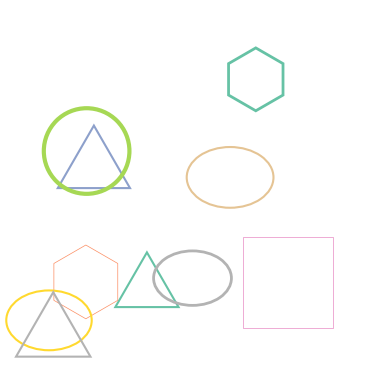[{"shape": "triangle", "thickness": 1.5, "radius": 0.47, "center": [0.382, 0.25]}, {"shape": "hexagon", "thickness": 2, "radius": 0.41, "center": [0.664, 0.794]}, {"shape": "hexagon", "thickness": 0.5, "radius": 0.48, "center": [0.223, 0.268]}, {"shape": "triangle", "thickness": 1.5, "radius": 0.54, "center": [0.244, 0.566]}, {"shape": "square", "thickness": 0.5, "radius": 0.59, "center": [0.748, 0.265]}, {"shape": "circle", "thickness": 3, "radius": 0.56, "center": [0.225, 0.608]}, {"shape": "oval", "thickness": 1.5, "radius": 0.55, "center": [0.127, 0.168]}, {"shape": "oval", "thickness": 1.5, "radius": 0.56, "center": [0.598, 0.539]}, {"shape": "triangle", "thickness": 1.5, "radius": 0.56, "center": [0.138, 0.129]}, {"shape": "oval", "thickness": 2, "radius": 0.51, "center": [0.5, 0.278]}]